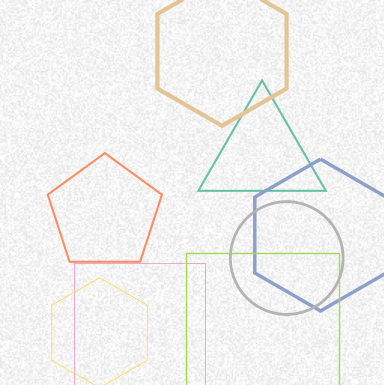[{"shape": "triangle", "thickness": 1.5, "radius": 0.96, "center": [0.681, 0.6]}, {"shape": "pentagon", "thickness": 1.5, "radius": 0.78, "center": [0.272, 0.446]}, {"shape": "hexagon", "thickness": 2.5, "radius": 0.99, "center": [0.833, 0.39]}, {"shape": "square", "thickness": 0.5, "radius": 0.85, "center": [0.363, 0.147]}, {"shape": "square", "thickness": 1, "radius": 1.0, "center": [0.683, 0.145]}, {"shape": "hexagon", "thickness": 0.5, "radius": 0.72, "center": [0.259, 0.136]}, {"shape": "hexagon", "thickness": 3, "radius": 0.97, "center": [0.577, 0.867]}, {"shape": "circle", "thickness": 2, "radius": 0.73, "center": [0.745, 0.33]}]